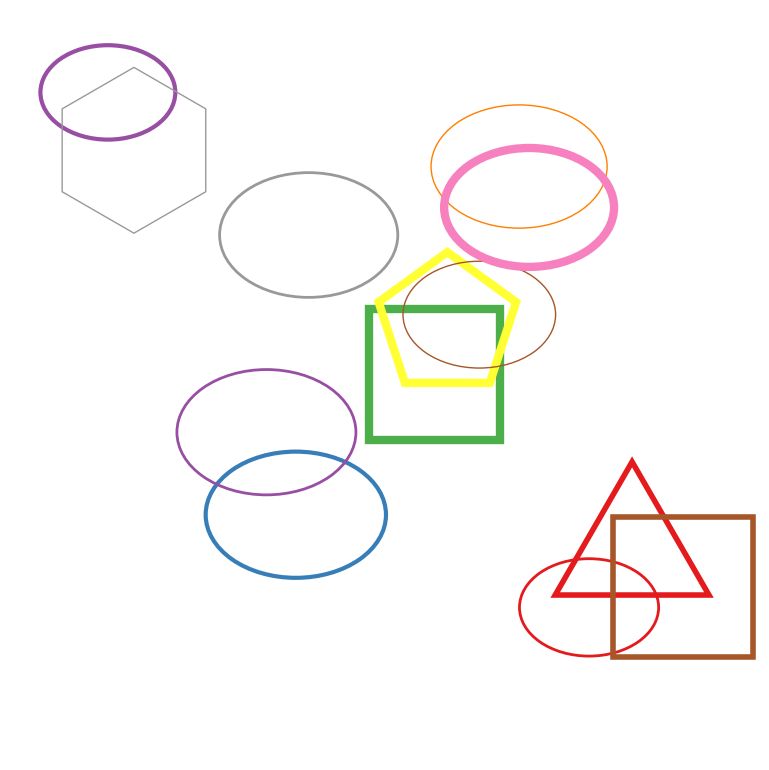[{"shape": "triangle", "thickness": 2, "radius": 0.58, "center": [0.821, 0.285]}, {"shape": "oval", "thickness": 1, "radius": 0.45, "center": [0.765, 0.211]}, {"shape": "oval", "thickness": 1.5, "radius": 0.59, "center": [0.384, 0.332]}, {"shape": "square", "thickness": 3, "radius": 0.43, "center": [0.564, 0.513]}, {"shape": "oval", "thickness": 1, "radius": 0.58, "center": [0.346, 0.439]}, {"shape": "oval", "thickness": 1.5, "radius": 0.44, "center": [0.14, 0.88]}, {"shape": "oval", "thickness": 0.5, "radius": 0.57, "center": [0.674, 0.784]}, {"shape": "pentagon", "thickness": 3, "radius": 0.47, "center": [0.581, 0.579]}, {"shape": "square", "thickness": 2, "radius": 0.46, "center": [0.887, 0.237]}, {"shape": "oval", "thickness": 0.5, "radius": 0.5, "center": [0.622, 0.591]}, {"shape": "oval", "thickness": 3, "radius": 0.55, "center": [0.687, 0.731]}, {"shape": "oval", "thickness": 1, "radius": 0.58, "center": [0.401, 0.695]}, {"shape": "hexagon", "thickness": 0.5, "radius": 0.54, "center": [0.174, 0.805]}]